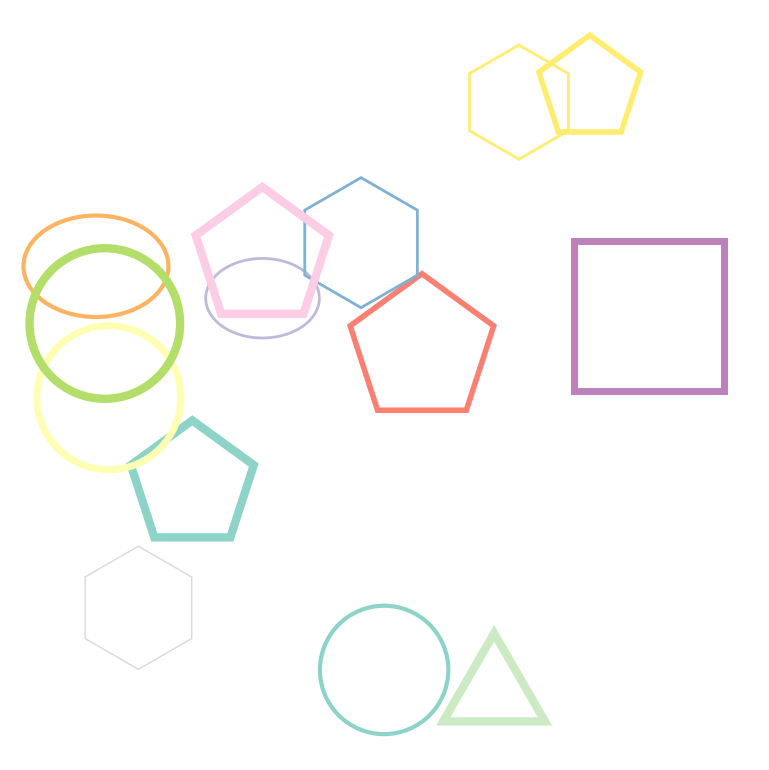[{"shape": "pentagon", "thickness": 3, "radius": 0.42, "center": [0.25, 0.37]}, {"shape": "circle", "thickness": 1.5, "radius": 0.42, "center": [0.499, 0.13]}, {"shape": "circle", "thickness": 2.5, "radius": 0.47, "center": [0.141, 0.483]}, {"shape": "oval", "thickness": 1, "radius": 0.37, "center": [0.341, 0.613]}, {"shape": "pentagon", "thickness": 2, "radius": 0.49, "center": [0.548, 0.547]}, {"shape": "hexagon", "thickness": 1, "radius": 0.42, "center": [0.469, 0.685]}, {"shape": "oval", "thickness": 1.5, "radius": 0.47, "center": [0.125, 0.654]}, {"shape": "circle", "thickness": 3, "radius": 0.49, "center": [0.136, 0.58]}, {"shape": "pentagon", "thickness": 3, "radius": 0.45, "center": [0.341, 0.666]}, {"shape": "hexagon", "thickness": 0.5, "radius": 0.4, "center": [0.18, 0.211]}, {"shape": "square", "thickness": 2.5, "radius": 0.49, "center": [0.843, 0.59]}, {"shape": "triangle", "thickness": 3, "radius": 0.38, "center": [0.642, 0.101]}, {"shape": "hexagon", "thickness": 1, "radius": 0.37, "center": [0.674, 0.867]}, {"shape": "pentagon", "thickness": 2, "radius": 0.35, "center": [0.766, 0.885]}]